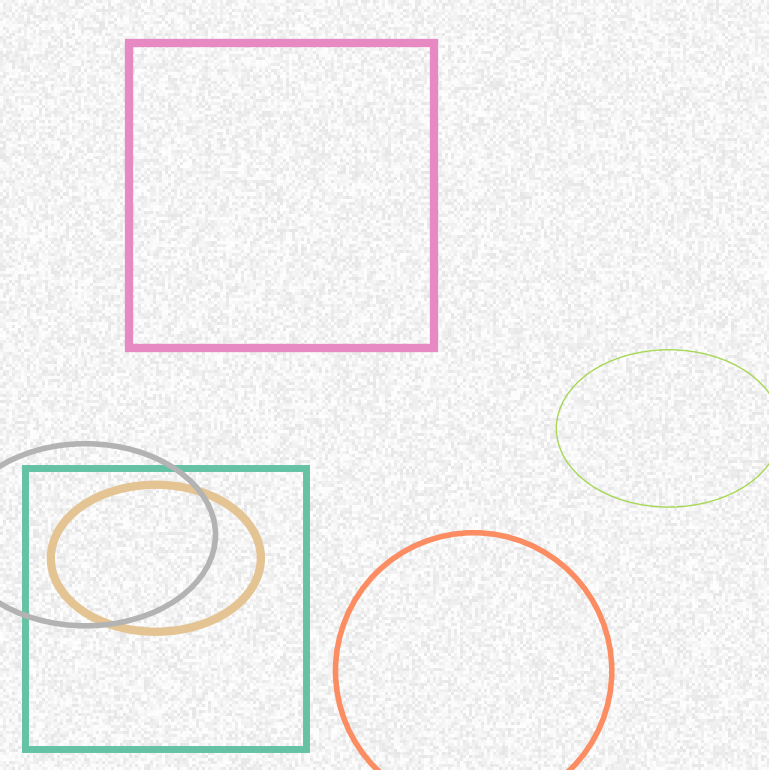[{"shape": "square", "thickness": 2.5, "radius": 0.91, "center": [0.215, 0.21]}, {"shape": "circle", "thickness": 2, "radius": 0.9, "center": [0.615, 0.129]}, {"shape": "square", "thickness": 3, "radius": 0.99, "center": [0.366, 0.746]}, {"shape": "oval", "thickness": 0.5, "radius": 0.73, "center": [0.869, 0.444]}, {"shape": "oval", "thickness": 3, "radius": 0.68, "center": [0.202, 0.275]}, {"shape": "oval", "thickness": 2, "radius": 0.84, "center": [0.111, 0.306]}]